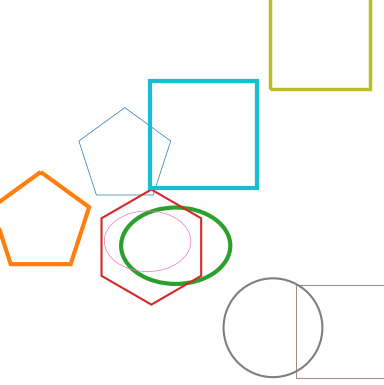[{"shape": "pentagon", "thickness": 0.5, "radius": 0.63, "center": [0.324, 0.595]}, {"shape": "pentagon", "thickness": 3, "radius": 0.66, "center": [0.106, 0.421]}, {"shape": "oval", "thickness": 3, "radius": 0.71, "center": [0.456, 0.362]}, {"shape": "hexagon", "thickness": 1.5, "radius": 0.75, "center": [0.393, 0.358]}, {"shape": "square", "thickness": 0.5, "radius": 0.61, "center": [0.891, 0.139]}, {"shape": "oval", "thickness": 0.5, "radius": 0.56, "center": [0.383, 0.373]}, {"shape": "circle", "thickness": 1.5, "radius": 0.64, "center": [0.709, 0.149]}, {"shape": "square", "thickness": 2.5, "radius": 0.65, "center": [0.832, 0.898]}, {"shape": "square", "thickness": 3, "radius": 0.69, "center": [0.529, 0.652]}]